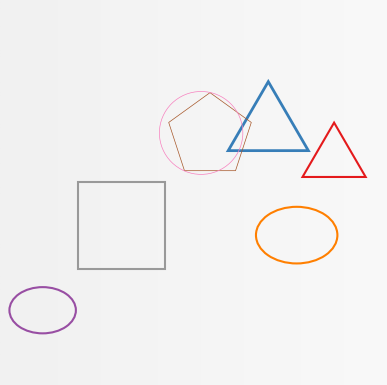[{"shape": "triangle", "thickness": 1.5, "radius": 0.47, "center": [0.862, 0.587]}, {"shape": "triangle", "thickness": 2, "radius": 0.6, "center": [0.692, 0.668]}, {"shape": "oval", "thickness": 1.5, "radius": 0.43, "center": [0.11, 0.194]}, {"shape": "oval", "thickness": 1.5, "radius": 0.53, "center": [0.766, 0.389]}, {"shape": "pentagon", "thickness": 0.5, "radius": 0.56, "center": [0.542, 0.647]}, {"shape": "circle", "thickness": 0.5, "radius": 0.54, "center": [0.519, 0.655]}, {"shape": "square", "thickness": 1.5, "radius": 0.56, "center": [0.314, 0.415]}]